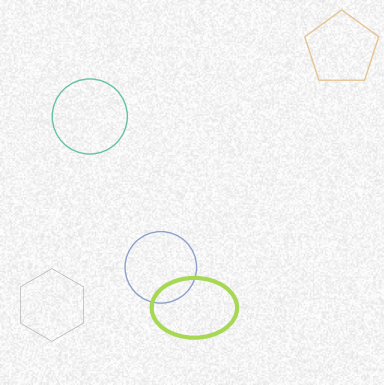[{"shape": "circle", "thickness": 1, "radius": 0.49, "center": [0.233, 0.697]}, {"shape": "circle", "thickness": 1, "radius": 0.46, "center": [0.418, 0.306]}, {"shape": "oval", "thickness": 3, "radius": 0.55, "center": [0.505, 0.201]}, {"shape": "pentagon", "thickness": 1, "radius": 0.5, "center": [0.888, 0.873]}, {"shape": "hexagon", "thickness": 0.5, "radius": 0.47, "center": [0.135, 0.208]}]